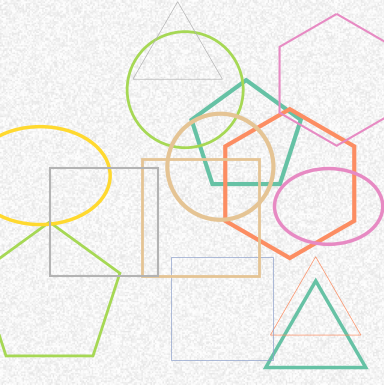[{"shape": "triangle", "thickness": 2.5, "radius": 0.75, "center": [0.82, 0.12]}, {"shape": "pentagon", "thickness": 3, "radius": 0.75, "center": [0.639, 0.643]}, {"shape": "triangle", "thickness": 0.5, "radius": 0.68, "center": [0.82, 0.198]}, {"shape": "hexagon", "thickness": 3, "radius": 0.97, "center": [0.753, 0.523]}, {"shape": "square", "thickness": 0.5, "radius": 0.67, "center": [0.577, 0.199]}, {"shape": "hexagon", "thickness": 1.5, "radius": 0.86, "center": [0.874, 0.793]}, {"shape": "oval", "thickness": 2.5, "radius": 0.7, "center": [0.854, 0.464]}, {"shape": "circle", "thickness": 2, "radius": 0.75, "center": [0.481, 0.767]}, {"shape": "pentagon", "thickness": 2, "radius": 0.96, "center": [0.129, 0.231]}, {"shape": "oval", "thickness": 2.5, "radius": 0.91, "center": [0.104, 0.544]}, {"shape": "circle", "thickness": 3, "radius": 0.69, "center": [0.572, 0.567]}, {"shape": "square", "thickness": 2, "radius": 0.76, "center": [0.521, 0.436]}, {"shape": "square", "thickness": 1.5, "radius": 0.7, "center": [0.27, 0.423]}, {"shape": "triangle", "thickness": 0.5, "radius": 0.67, "center": [0.461, 0.861]}]